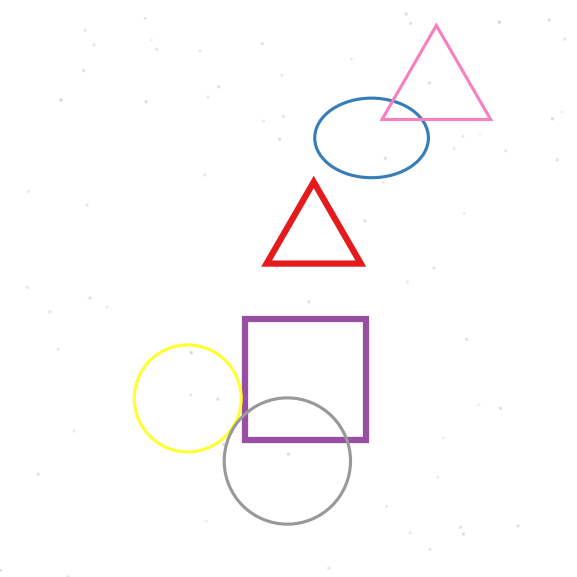[{"shape": "triangle", "thickness": 3, "radius": 0.47, "center": [0.543, 0.59]}, {"shape": "oval", "thickness": 1.5, "radius": 0.49, "center": [0.643, 0.76]}, {"shape": "square", "thickness": 3, "radius": 0.52, "center": [0.528, 0.342]}, {"shape": "circle", "thickness": 1.5, "radius": 0.46, "center": [0.325, 0.309]}, {"shape": "triangle", "thickness": 1.5, "radius": 0.54, "center": [0.756, 0.847]}, {"shape": "circle", "thickness": 1.5, "radius": 0.55, "center": [0.498, 0.201]}]